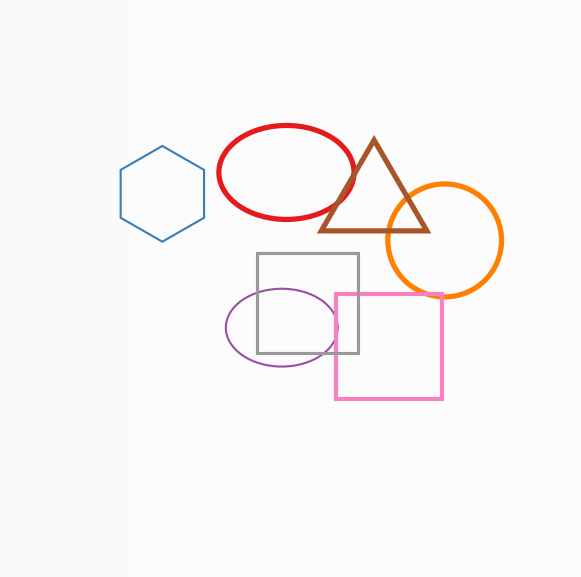[{"shape": "oval", "thickness": 2.5, "radius": 0.58, "center": [0.493, 0.701]}, {"shape": "hexagon", "thickness": 1, "radius": 0.41, "center": [0.279, 0.663]}, {"shape": "oval", "thickness": 1, "radius": 0.48, "center": [0.485, 0.432]}, {"shape": "circle", "thickness": 2.5, "radius": 0.49, "center": [0.765, 0.583]}, {"shape": "triangle", "thickness": 2.5, "radius": 0.52, "center": [0.644, 0.652]}, {"shape": "square", "thickness": 2, "radius": 0.46, "center": [0.669, 0.399]}, {"shape": "square", "thickness": 1.5, "radius": 0.43, "center": [0.529, 0.475]}]